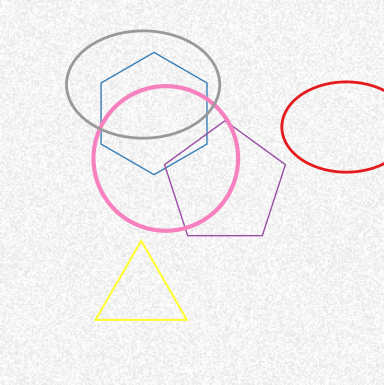[{"shape": "oval", "thickness": 2, "radius": 0.84, "center": [0.9, 0.67]}, {"shape": "hexagon", "thickness": 1, "radius": 0.79, "center": [0.4, 0.705]}, {"shape": "pentagon", "thickness": 1, "radius": 0.83, "center": [0.584, 0.521]}, {"shape": "triangle", "thickness": 1.5, "radius": 0.68, "center": [0.367, 0.238]}, {"shape": "circle", "thickness": 3, "radius": 0.94, "center": [0.431, 0.588]}, {"shape": "oval", "thickness": 2, "radius": 1.0, "center": [0.372, 0.78]}]